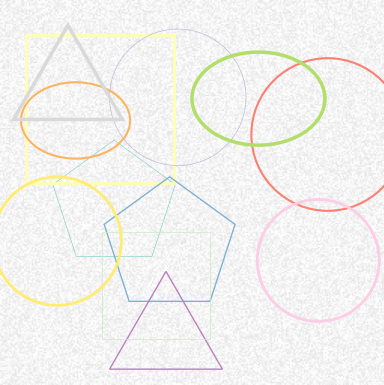[{"shape": "pentagon", "thickness": 0.5, "radius": 0.84, "center": [0.296, 0.469]}, {"shape": "square", "thickness": 2, "radius": 0.96, "center": [0.26, 0.717]}, {"shape": "circle", "thickness": 0.5, "radius": 0.89, "center": [0.462, 0.747]}, {"shape": "circle", "thickness": 1.5, "radius": 0.99, "center": [0.851, 0.651]}, {"shape": "pentagon", "thickness": 1, "radius": 0.89, "center": [0.441, 0.362]}, {"shape": "oval", "thickness": 1.5, "radius": 0.71, "center": [0.196, 0.687]}, {"shape": "oval", "thickness": 2.5, "radius": 0.86, "center": [0.671, 0.744]}, {"shape": "circle", "thickness": 2, "radius": 0.79, "center": [0.827, 0.323]}, {"shape": "triangle", "thickness": 2.5, "radius": 0.82, "center": [0.176, 0.771]}, {"shape": "triangle", "thickness": 1, "radius": 0.85, "center": [0.431, 0.126]}, {"shape": "square", "thickness": 0.5, "radius": 0.7, "center": [0.405, 0.258]}, {"shape": "circle", "thickness": 2, "radius": 0.83, "center": [0.149, 0.374]}]